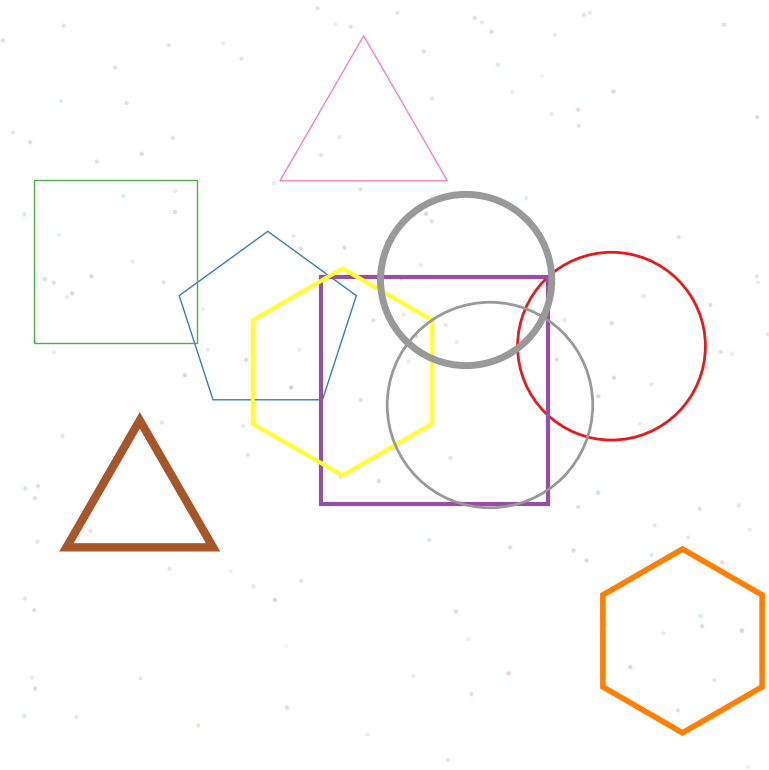[{"shape": "circle", "thickness": 1, "radius": 0.61, "center": [0.794, 0.55]}, {"shape": "pentagon", "thickness": 0.5, "radius": 0.6, "center": [0.348, 0.579]}, {"shape": "square", "thickness": 0.5, "radius": 0.53, "center": [0.15, 0.66]}, {"shape": "square", "thickness": 1.5, "radius": 0.74, "center": [0.564, 0.493]}, {"shape": "hexagon", "thickness": 2, "radius": 0.6, "center": [0.886, 0.168]}, {"shape": "hexagon", "thickness": 1.5, "radius": 0.67, "center": [0.445, 0.517]}, {"shape": "triangle", "thickness": 3, "radius": 0.55, "center": [0.182, 0.344]}, {"shape": "triangle", "thickness": 0.5, "radius": 0.63, "center": [0.472, 0.828]}, {"shape": "circle", "thickness": 1, "radius": 0.67, "center": [0.636, 0.474]}, {"shape": "circle", "thickness": 2.5, "radius": 0.56, "center": [0.605, 0.636]}]